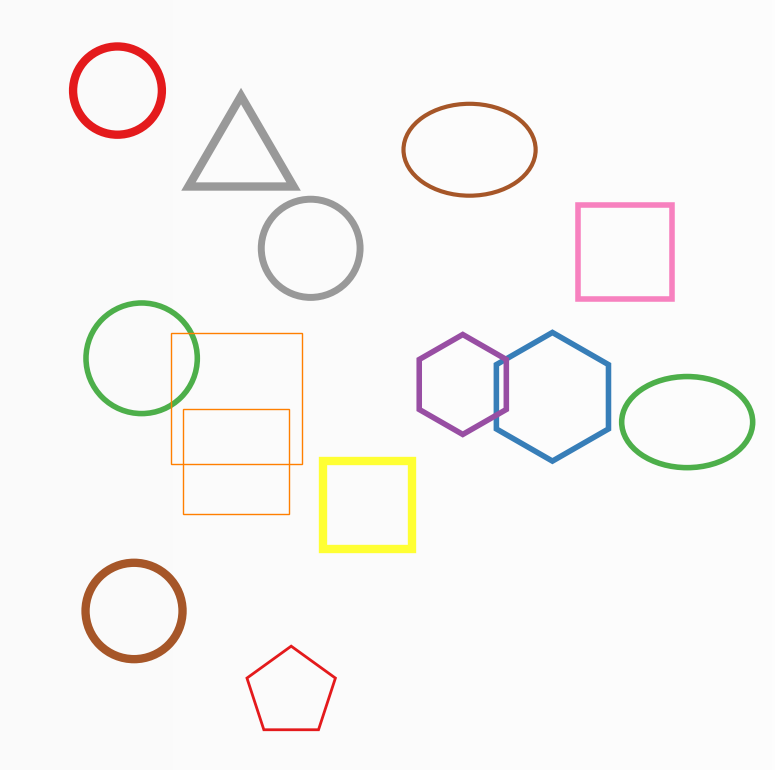[{"shape": "pentagon", "thickness": 1, "radius": 0.3, "center": [0.376, 0.101]}, {"shape": "circle", "thickness": 3, "radius": 0.29, "center": [0.152, 0.882]}, {"shape": "hexagon", "thickness": 2, "radius": 0.42, "center": [0.713, 0.485]}, {"shape": "oval", "thickness": 2, "radius": 0.42, "center": [0.887, 0.452]}, {"shape": "circle", "thickness": 2, "radius": 0.36, "center": [0.183, 0.535]}, {"shape": "hexagon", "thickness": 2, "radius": 0.32, "center": [0.597, 0.501]}, {"shape": "square", "thickness": 0.5, "radius": 0.34, "center": [0.304, 0.401]}, {"shape": "square", "thickness": 0.5, "radius": 0.42, "center": [0.305, 0.482]}, {"shape": "square", "thickness": 3, "radius": 0.29, "center": [0.474, 0.345]}, {"shape": "circle", "thickness": 3, "radius": 0.31, "center": [0.173, 0.207]}, {"shape": "oval", "thickness": 1.5, "radius": 0.43, "center": [0.606, 0.806]}, {"shape": "square", "thickness": 2, "radius": 0.3, "center": [0.806, 0.673]}, {"shape": "triangle", "thickness": 3, "radius": 0.39, "center": [0.311, 0.797]}, {"shape": "circle", "thickness": 2.5, "radius": 0.32, "center": [0.401, 0.678]}]